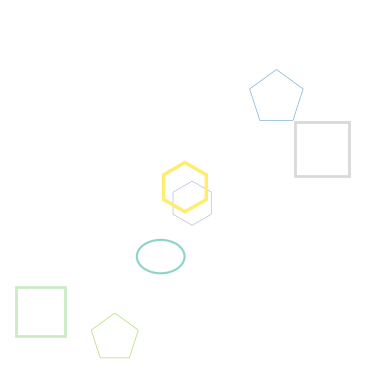[{"shape": "oval", "thickness": 1.5, "radius": 0.31, "center": [0.417, 0.334]}, {"shape": "hexagon", "thickness": 0.5, "radius": 0.29, "center": [0.499, 0.472]}, {"shape": "pentagon", "thickness": 0.5, "radius": 0.37, "center": [0.718, 0.746]}, {"shape": "pentagon", "thickness": 0.5, "radius": 0.32, "center": [0.298, 0.123]}, {"shape": "square", "thickness": 2, "radius": 0.35, "center": [0.836, 0.613]}, {"shape": "square", "thickness": 2, "radius": 0.32, "center": [0.106, 0.191]}, {"shape": "hexagon", "thickness": 2.5, "radius": 0.32, "center": [0.48, 0.514]}]